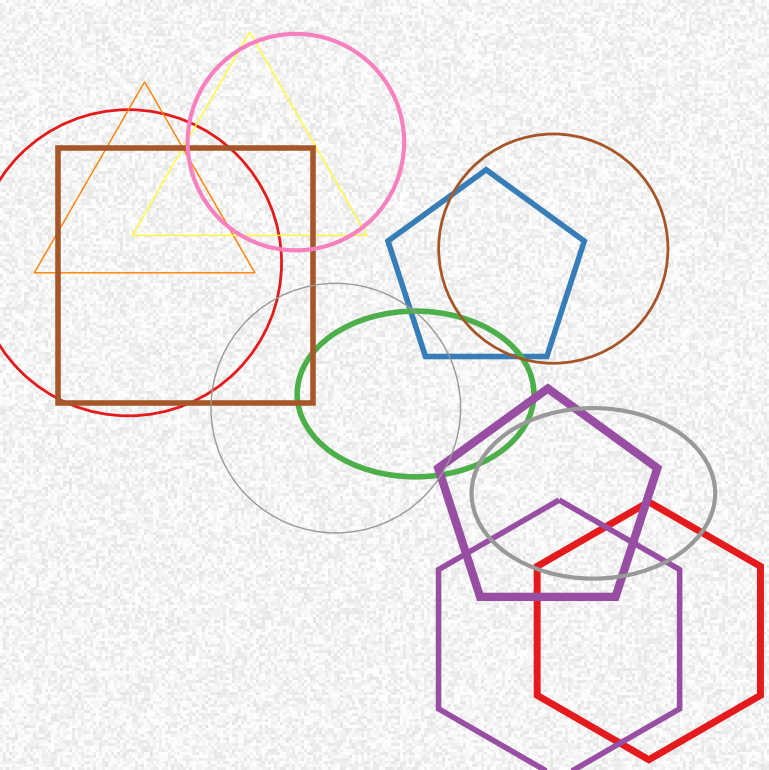[{"shape": "circle", "thickness": 1, "radius": 0.99, "center": [0.167, 0.659]}, {"shape": "hexagon", "thickness": 2.5, "radius": 0.84, "center": [0.843, 0.181]}, {"shape": "pentagon", "thickness": 2, "radius": 0.67, "center": [0.631, 0.645]}, {"shape": "oval", "thickness": 2, "radius": 0.77, "center": [0.54, 0.488]}, {"shape": "pentagon", "thickness": 3, "radius": 0.75, "center": [0.711, 0.346]}, {"shape": "hexagon", "thickness": 2, "radius": 0.9, "center": [0.726, 0.17]}, {"shape": "triangle", "thickness": 0.5, "radius": 0.83, "center": [0.188, 0.728]}, {"shape": "triangle", "thickness": 0.5, "radius": 0.88, "center": [0.324, 0.782]}, {"shape": "square", "thickness": 2, "radius": 0.83, "center": [0.241, 0.643]}, {"shape": "circle", "thickness": 1, "radius": 0.74, "center": [0.719, 0.677]}, {"shape": "circle", "thickness": 1.5, "radius": 0.7, "center": [0.384, 0.815]}, {"shape": "oval", "thickness": 1.5, "radius": 0.79, "center": [0.771, 0.359]}, {"shape": "circle", "thickness": 0.5, "radius": 0.81, "center": [0.436, 0.47]}]